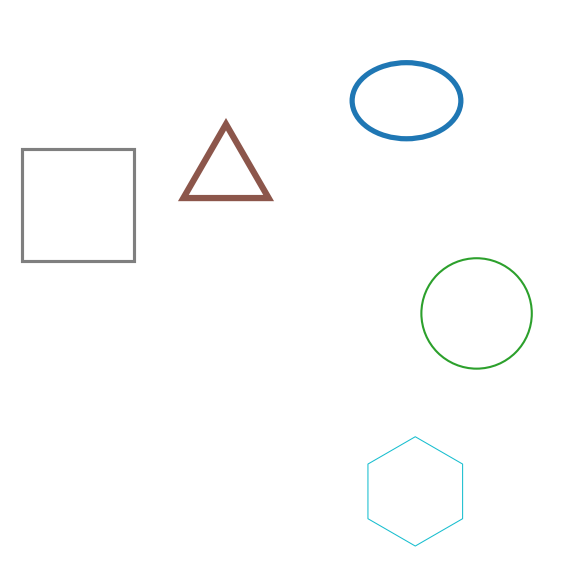[{"shape": "oval", "thickness": 2.5, "radius": 0.47, "center": [0.704, 0.825]}, {"shape": "circle", "thickness": 1, "radius": 0.48, "center": [0.825, 0.456]}, {"shape": "triangle", "thickness": 3, "radius": 0.43, "center": [0.391, 0.699]}, {"shape": "square", "thickness": 1.5, "radius": 0.49, "center": [0.135, 0.645]}, {"shape": "hexagon", "thickness": 0.5, "radius": 0.47, "center": [0.719, 0.148]}]